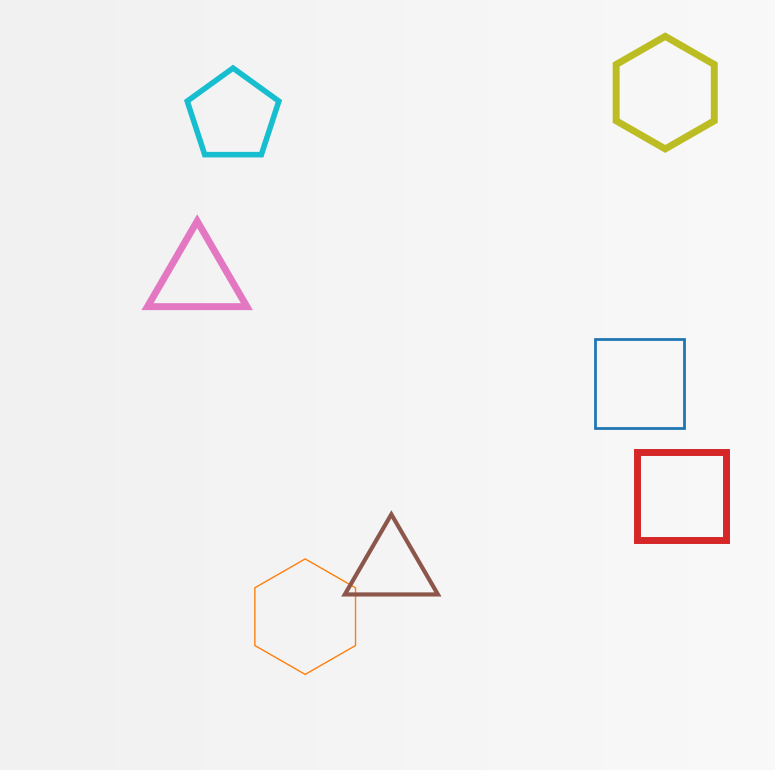[{"shape": "square", "thickness": 1, "radius": 0.29, "center": [0.825, 0.502]}, {"shape": "hexagon", "thickness": 0.5, "radius": 0.37, "center": [0.394, 0.199]}, {"shape": "square", "thickness": 2.5, "radius": 0.29, "center": [0.879, 0.356]}, {"shape": "triangle", "thickness": 1.5, "radius": 0.35, "center": [0.505, 0.263]}, {"shape": "triangle", "thickness": 2.5, "radius": 0.37, "center": [0.254, 0.639]}, {"shape": "hexagon", "thickness": 2.5, "radius": 0.37, "center": [0.858, 0.88]}, {"shape": "pentagon", "thickness": 2, "radius": 0.31, "center": [0.301, 0.849]}]